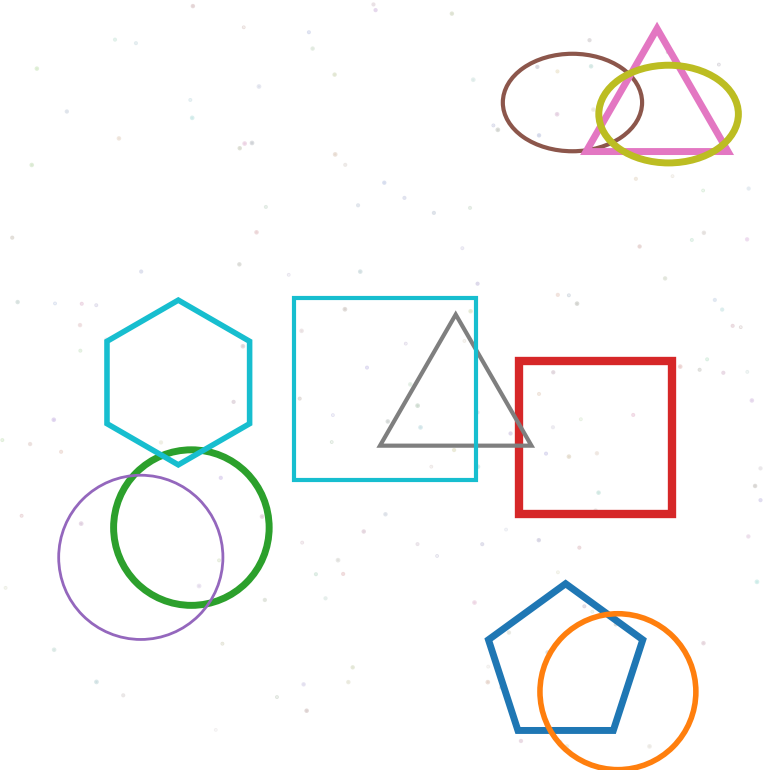[{"shape": "pentagon", "thickness": 2.5, "radius": 0.53, "center": [0.735, 0.137]}, {"shape": "circle", "thickness": 2, "radius": 0.51, "center": [0.802, 0.102]}, {"shape": "circle", "thickness": 2.5, "radius": 0.51, "center": [0.249, 0.315]}, {"shape": "square", "thickness": 3, "radius": 0.5, "center": [0.773, 0.432]}, {"shape": "circle", "thickness": 1, "radius": 0.53, "center": [0.183, 0.276]}, {"shape": "oval", "thickness": 1.5, "radius": 0.45, "center": [0.743, 0.867]}, {"shape": "triangle", "thickness": 2.5, "radius": 0.53, "center": [0.853, 0.856]}, {"shape": "triangle", "thickness": 1.5, "radius": 0.57, "center": [0.592, 0.478]}, {"shape": "oval", "thickness": 2.5, "radius": 0.45, "center": [0.868, 0.852]}, {"shape": "square", "thickness": 1.5, "radius": 0.59, "center": [0.5, 0.495]}, {"shape": "hexagon", "thickness": 2, "radius": 0.53, "center": [0.232, 0.503]}]